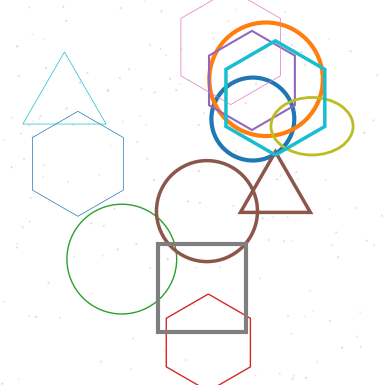[{"shape": "circle", "thickness": 3, "radius": 0.54, "center": [0.657, 0.691]}, {"shape": "hexagon", "thickness": 0.5, "radius": 0.68, "center": [0.202, 0.575]}, {"shape": "circle", "thickness": 3, "radius": 0.74, "center": [0.691, 0.794]}, {"shape": "circle", "thickness": 1, "radius": 0.71, "center": [0.316, 0.327]}, {"shape": "hexagon", "thickness": 1, "radius": 0.63, "center": [0.541, 0.11]}, {"shape": "hexagon", "thickness": 1.5, "radius": 0.64, "center": [0.654, 0.791]}, {"shape": "triangle", "thickness": 2.5, "radius": 0.52, "center": [0.715, 0.501]}, {"shape": "circle", "thickness": 2.5, "radius": 0.66, "center": [0.538, 0.452]}, {"shape": "hexagon", "thickness": 0.5, "radius": 0.75, "center": [0.599, 0.878]}, {"shape": "square", "thickness": 3, "radius": 0.57, "center": [0.525, 0.251]}, {"shape": "oval", "thickness": 2, "radius": 0.53, "center": [0.81, 0.672]}, {"shape": "hexagon", "thickness": 2.5, "radius": 0.74, "center": [0.715, 0.746]}, {"shape": "triangle", "thickness": 0.5, "radius": 0.62, "center": [0.167, 0.74]}]